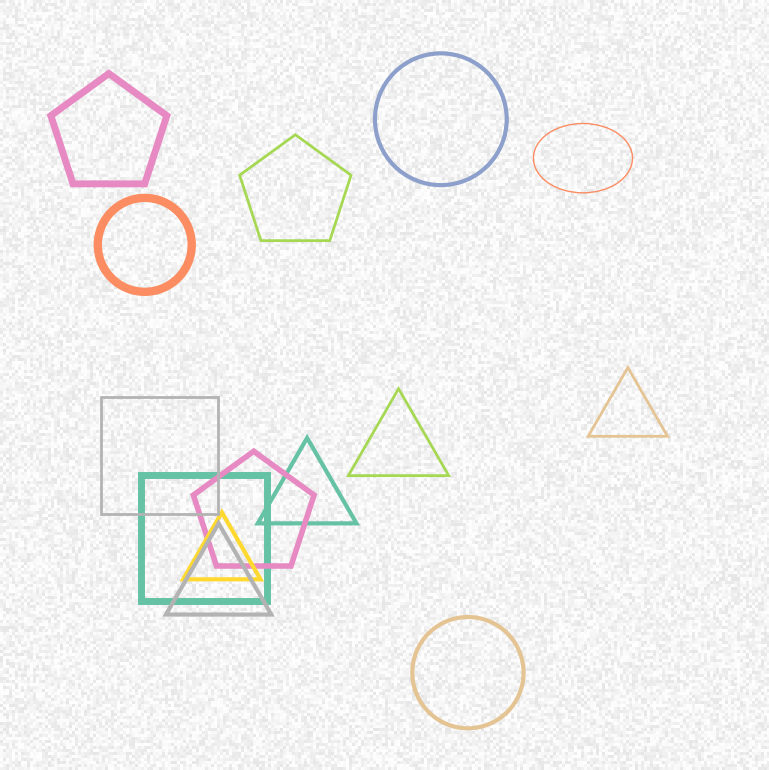[{"shape": "square", "thickness": 2.5, "radius": 0.41, "center": [0.265, 0.301]}, {"shape": "triangle", "thickness": 1.5, "radius": 0.37, "center": [0.399, 0.357]}, {"shape": "oval", "thickness": 0.5, "radius": 0.32, "center": [0.757, 0.795]}, {"shape": "circle", "thickness": 3, "radius": 0.3, "center": [0.188, 0.682]}, {"shape": "circle", "thickness": 1.5, "radius": 0.43, "center": [0.573, 0.845]}, {"shape": "pentagon", "thickness": 2, "radius": 0.41, "center": [0.33, 0.332]}, {"shape": "pentagon", "thickness": 2.5, "radius": 0.4, "center": [0.141, 0.825]}, {"shape": "triangle", "thickness": 1, "radius": 0.38, "center": [0.518, 0.42]}, {"shape": "pentagon", "thickness": 1, "radius": 0.38, "center": [0.384, 0.749]}, {"shape": "triangle", "thickness": 1.5, "radius": 0.29, "center": [0.288, 0.277]}, {"shape": "circle", "thickness": 1.5, "radius": 0.36, "center": [0.608, 0.126]}, {"shape": "triangle", "thickness": 1, "radius": 0.3, "center": [0.815, 0.463]}, {"shape": "triangle", "thickness": 1.5, "radius": 0.39, "center": [0.284, 0.241]}, {"shape": "square", "thickness": 1, "radius": 0.38, "center": [0.207, 0.408]}]